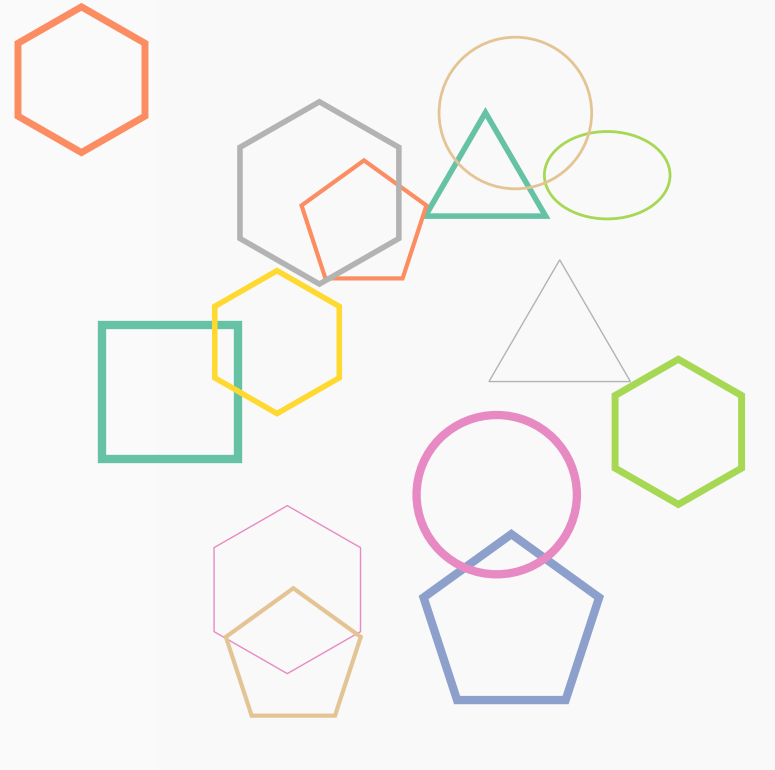[{"shape": "triangle", "thickness": 2, "radius": 0.45, "center": [0.626, 0.764]}, {"shape": "square", "thickness": 3, "radius": 0.44, "center": [0.22, 0.491]}, {"shape": "hexagon", "thickness": 2.5, "radius": 0.47, "center": [0.105, 0.896]}, {"shape": "pentagon", "thickness": 1.5, "radius": 0.42, "center": [0.47, 0.707]}, {"shape": "pentagon", "thickness": 3, "radius": 0.6, "center": [0.66, 0.187]}, {"shape": "circle", "thickness": 3, "radius": 0.52, "center": [0.641, 0.358]}, {"shape": "hexagon", "thickness": 0.5, "radius": 0.55, "center": [0.371, 0.234]}, {"shape": "hexagon", "thickness": 2.5, "radius": 0.47, "center": [0.875, 0.439]}, {"shape": "oval", "thickness": 1, "radius": 0.41, "center": [0.783, 0.772]}, {"shape": "hexagon", "thickness": 2, "radius": 0.46, "center": [0.357, 0.556]}, {"shape": "pentagon", "thickness": 1.5, "radius": 0.46, "center": [0.378, 0.145]}, {"shape": "circle", "thickness": 1, "radius": 0.49, "center": [0.665, 0.853]}, {"shape": "hexagon", "thickness": 2, "radius": 0.59, "center": [0.412, 0.749]}, {"shape": "triangle", "thickness": 0.5, "radius": 0.53, "center": [0.722, 0.557]}]